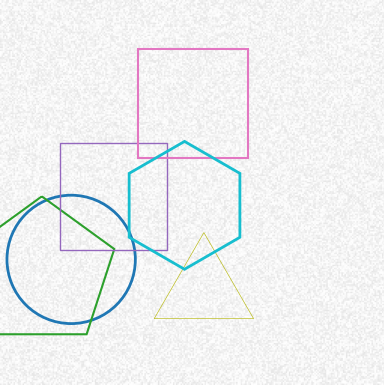[{"shape": "circle", "thickness": 2, "radius": 0.83, "center": [0.185, 0.326]}, {"shape": "pentagon", "thickness": 1.5, "radius": 0.99, "center": [0.109, 0.292]}, {"shape": "square", "thickness": 1, "radius": 0.7, "center": [0.295, 0.489]}, {"shape": "square", "thickness": 1.5, "radius": 0.71, "center": [0.501, 0.73]}, {"shape": "triangle", "thickness": 0.5, "radius": 0.75, "center": [0.53, 0.247]}, {"shape": "hexagon", "thickness": 2, "radius": 0.83, "center": [0.479, 0.467]}]